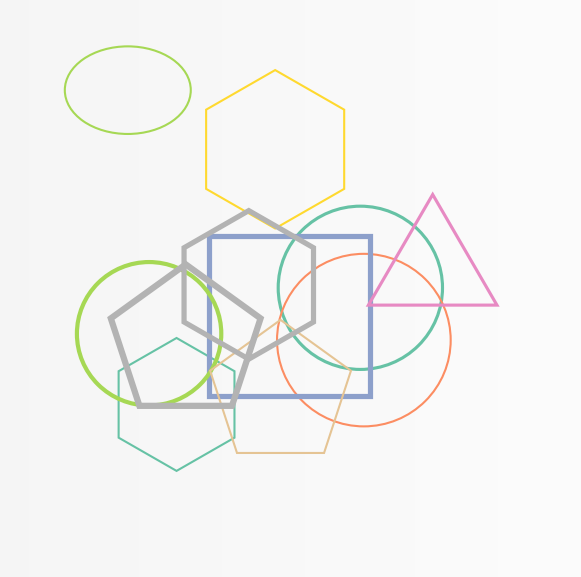[{"shape": "circle", "thickness": 1.5, "radius": 0.71, "center": [0.62, 0.501]}, {"shape": "hexagon", "thickness": 1, "radius": 0.58, "center": [0.304, 0.299]}, {"shape": "circle", "thickness": 1, "radius": 0.75, "center": [0.626, 0.41]}, {"shape": "square", "thickness": 2.5, "radius": 0.69, "center": [0.498, 0.452]}, {"shape": "triangle", "thickness": 1.5, "radius": 0.64, "center": [0.744, 0.535]}, {"shape": "circle", "thickness": 2, "radius": 0.62, "center": [0.257, 0.421]}, {"shape": "oval", "thickness": 1, "radius": 0.54, "center": [0.22, 0.843]}, {"shape": "hexagon", "thickness": 1, "radius": 0.69, "center": [0.473, 0.741]}, {"shape": "pentagon", "thickness": 1, "radius": 0.64, "center": [0.483, 0.318]}, {"shape": "hexagon", "thickness": 2.5, "radius": 0.64, "center": [0.428, 0.506]}, {"shape": "pentagon", "thickness": 3, "radius": 0.68, "center": [0.319, 0.406]}]